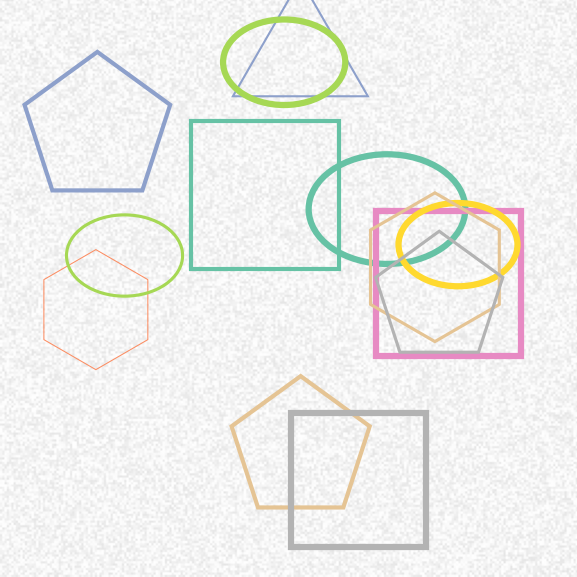[{"shape": "square", "thickness": 2, "radius": 0.64, "center": [0.459, 0.661]}, {"shape": "oval", "thickness": 3, "radius": 0.68, "center": [0.67, 0.637]}, {"shape": "hexagon", "thickness": 0.5, "radius": 0.52, "center": [0.166, 0.463]}, {"shape": "pentagon", "thickness": 2, "radius": 0.66, "center": [0.169, 0.777]}, {"shape": "triangle", "thickness": 1, "radius": 0.67, "center": [0.52, 0.9]}, {"shape": "square", "thickness": 3, "radius": 0.63, "center": [0.777, 0.509]}, {"shape": "oval", "thickness": 1.5, "radius": 0.5, "center": [0.216, 0.557]}, {"shape": "oval", "thickness": 3, "radius": 0.53, "center": [0.492, 0.891]}, {"shape": "oval", "thickness": 3, "radius": 0.52, "center": [0.793, 0.576]}, {"shape": "pentagon", "thickness": 2, "radius": 0.63, "center": [0.521, 0.222]}, {"shape": "hexagon", "thickness": 1.5, "radius": 0.64, "center": [0.753, 0.536]}, {"shape": "pentagon", "thickness": 1.5, "radius": 0.58, "center": [0.761, 0.483]}, {"shape": "square", "thickness": 3, "radius": 0.58, "center": [0.621, 0.168]}]